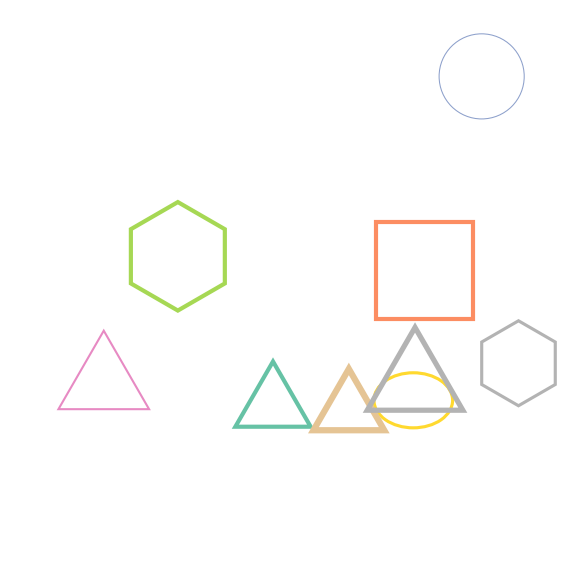[{"shape": "triangle", "thickness": 2, "radius": 0.38, "center": [0.473, 0.298]}, {"shape": "square", "thickness": 2, "radius": 0.42, "center": [0.735, 0.53]}, {"shape": "circle", "thickness": 0.5, "radius": 0.37, "center": [0.834, 0.867]}, {"shape": "triangle", "thickness": 1, "radius": 0.45, "center": [0.18, 0.336]}, {"shape": "hexagon", "thickness": 2, "radius": 0.47, "center": [0.308, 0.555]}, {"shape": "oval", "thickness": 1.5, "radius": 0.34, "center": [0.716, 0.306]}, {"shape": "triangle", "thickness": 3, "radius": 0.35, "center": [0.604, 0.29]}, {"shape": "triangle", "thickness": 2.5, "radius": 0.48, "center": [0.719, 0.337]}, {"shape": "hexagon", "thickness": 1.5, "radius": 0.37, "center": [0.898, 0.37]}]